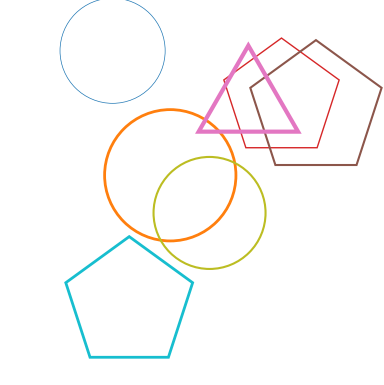[{"shape": "circle", "thickness": 0.5, "radius": 0.68, "center": [0.292, 0.868]}, {"shape": "circle", "thickness": 2, "radius": 0.85, "center": [0.442, 0.545]}, {"shape": "pentagon", "thickness": 1, "radius": 0.79, "center": [0.731, 0.744]}, {"shape": "pentagon", "thickness": 1.5, "radius": 0.9, "center": [0.821, 0.716]}, {"shape": "triangle", "thickness": 3, "radius": 0.75, "center": [0.645, 0.733]}, {"shape": "circle", "thickness": 1.5, "radius": 0.73, "center": [0.544, 0.447]}, {"shape": "pentagon", "thickness": 2, "radius": 0.87, "center": [0.336, 0.212]}]